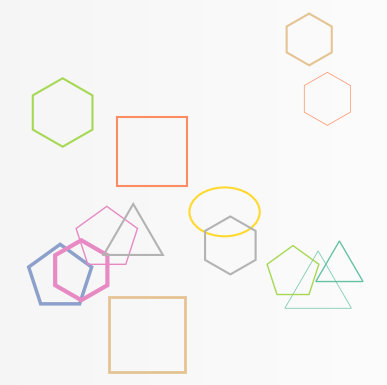[{"shape": "triangle", "thickness": 0.5, "radius": 0.5, "center": [0.821, 0.249]}, {"shape": "triangle", "thickness": 1, "radius": 0.35, "center": [0.876, 0.304]}, {"shape": "square", "thickness": 1.5, "radius": 0.45, "center": [0.391, 0.606]}, {"shape": "hexagon", "thickness": 0.5, "radius": 0.34, "center": [0.845, 0.743]}, {"shape": "pentagon", "thickness": 2.5, "radius": 0.43, "center": [0.155, 0.28]}, {"shape": "hexagon", "thickness": 3, "radius": 0.39, "center": [0.21, 0.298]}, {"shape": "pentagon", "thickness": 1, "radius": 0.42, "center": [0.276, 0.381]}, {"shape": "pentagon", "thickness": 1, "radius": 0.35, "center": [0.756, 0.292]}, {"shape": "hexagon", "thickness": 1.5, "radius": 0.44, "center": [0.162, 0.708]}, {"shape": "oval", "thickness": 1.5, "radius": 0.45, "center": [0.58, 0.45]}, {"shape": "hexagon", "thickness": 1.5, "radius": 0.34, "center": [0.798, 0.898]}, {"shape": "square", "thickness": 2, "radius": 0.49, "center": [0.38, 0.131]}, {"shape": "hexagon", "thickness": 1.5, "radius": 0.38, "center": [0.594, 0.363]}, {"shape": "triangle", "thickness": 1.5, "radius": 0.44, "center": [0.344, 0.382]}]